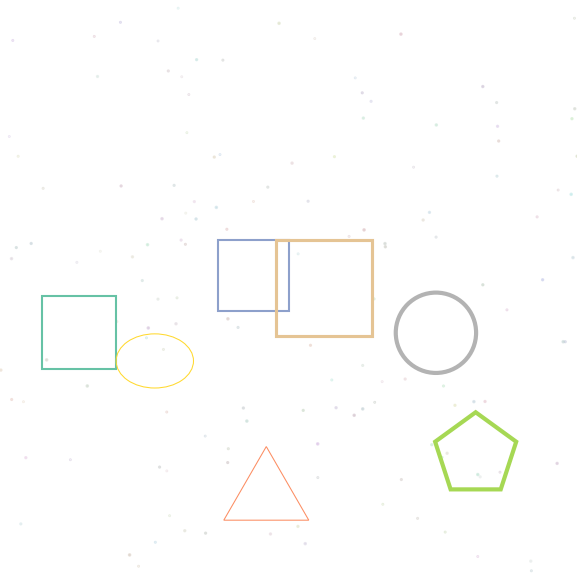[{"shape": "square", "thickness": 1, "radius": 0.32, "center": [0.137, 0.424]}, {"shape": "triangle", "thickness": 0.5, "radius": 0.42, "center": [0.461, 0.141]}, {"shape": "square", "thickness": 1, "radius": 0.31, "center": [0.439, 0.523]}, {"shape": "pentagon", "thickness": 2, "radius": 0.37, "center": [0.824, 0.211]}, {"shape": "oval", "thickness": 0.5, "radius": 0.33, "center": [0.268, 0.374]}, {"shape": "square", "thickness": 1.5, "radius": 0.42, "center": [0.561, 0.501]}, {"shape": "circle", "thickness": 2, "radius": 0.35, "center": [0.755, 0.423]}]